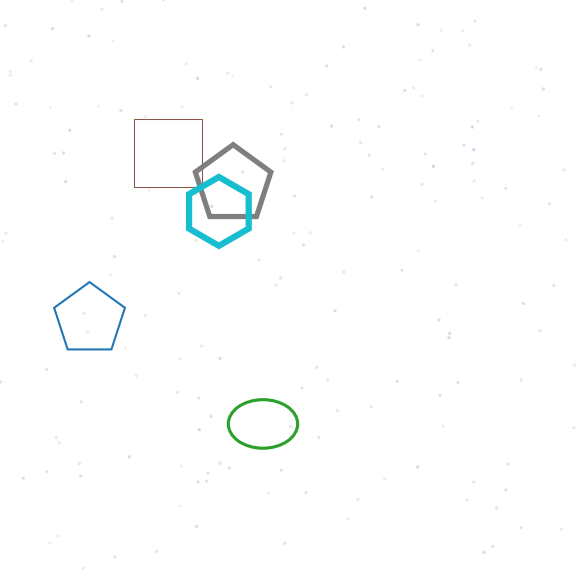[{"shape": "pentagon", "thickness": 1, "radius": 0.32, "center": [0.155, 0.446]}, {"shape": "oval", "thickness": 1.5, "radius": 0.3, "center": [0.455, 0.265]}, {"shape": "square", "thickness": 0.5, "radius": 0.3, "center": [0.291, 0.735]}, {"shape": "pentagon", "thickness": 2.5, "radius": 0.34, "center": [0.404, 0.68]}, {"shape": "hexagon", "thickness": 3, "radius": 0.3, "center": [0.379, 0.633]}]